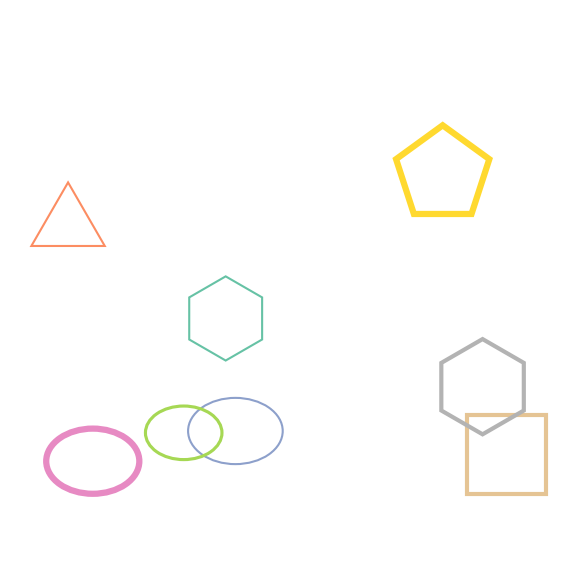[{"shape": "hexagon", "thickness": 1, "radius": 0.36, "center": [0.391, 0.448]}, {"shape": "triangle", "thickness": 1, "radius": 0.37, "center": [0.118, 0.61]}, {"shape": "oval", "thickness": 1, "radius": 0.41, "center": [0.408, 0.253]}, {"shape": "oval", "thickness": 3, "radius": 0.4, "center": [0.161, 0.201]}, {"shape": "oval", "thickness": 1.5, "radius": 0.33, "center": [0.318, 0.25]}, {"shape": "pentagon", "thickness": 3, "radius": 0.42, "center": [0.767, 0.697]}, {"shape": "square", "thickness": 2, "radius": 0.34, "center": [0.877, 0.212]}, {"shape": "hexagon", "thickness": 2, "radius": 0.41, "center": [0.836, 0.33]}]